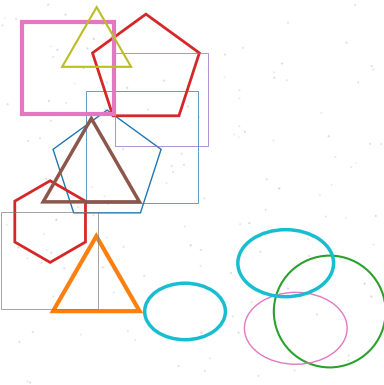[{"shape": "pentagon", "thickness": 1, "radius": 0.74, "center": [0.278, 0.567]}, {"shape": "square", "thickness": 0.5, "radius": 0.73, "center": [0.368, 0.617]}, {"shape": "triangle", "thickness": 3, "radius": 0.65, "center": [0.25, 0.257]}, {"shape": "circle", "thickness": 1.5, "radius": 0.73, "center": [0.856, 0.191]}, {"shape": "pentagon", "thickness": 2, "radius": 0.73, "center": [0.379, 0.817]}, {"shape": "hexagon", "thickness": 2, "radius": 0.53, "center": [0.13, 0.424]}, {"shape": "square", "thickness": 0.5, "radius": 0.61, "center": [0.42, 0.742]}, {"shape": "triangle", "thickness": 2.5, "radius": 0.72, "center": [0.237, 0.548]}, {"shape": "square", "thickness": 3, "radius": 0.59, "center": [0.177, 0.824]}, {"shape": "oval", "thickness": 1, "radius": 0.67, "center": [0.768, 0.147]}, {"shape": "square", "thickness": 0.5, "radius": 0.63, "center": [0.128, 0.324]}, {"shape": "triangle", "thickness": 1.5, "radius": 0.52, "center": [0.251, 0.878]}, {"shape": "oval", "thickness": 2.5, "radius": 0.62, "center": [0.742, 0.316]}, {"shape": "oval", "thickness": 2.5, "radius": 0.52, "center": [0.481, 0.191]}]